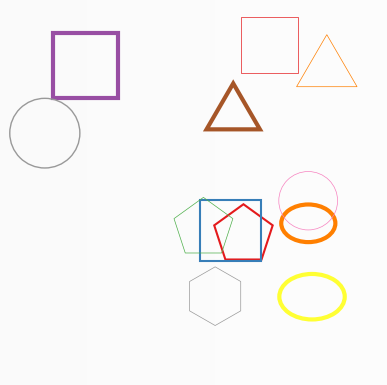[{"shape": "pentagon", "thickness": 1.5, "radius": 0.4, "center": [0.628, 0.39]}, {"shape": "square", "thickness": 0.5, "radius": 0.37, "center": [0.694, 0.883]}, {"shape": "square", "thickness": 1.5, "radius": 0.4, "center": [0.595, 0.401]}, {"shape": "pentagon", "thickness": 0.5, "radius": 0.4, "center": [0.525, 0.407]}, {"shape": "square", "thickness": 3, "radius": 0.42, "center": [0.221, 0.83]}, {"shape": "oval", "thickness": 3, "radius": 0.35, "center": [0.796, 0.42]}, {"shape": "triangle", "thickness": 0.5, "radius": 0.45, "center": [0.843, 0.82]}, {"shape": "oval", "thickness": 3, "radius": 0.42, "center": [0.805, 0.229]}, {"shape": "triangle", "thickness": 3, "radius": 0.4, "center": [0.602, 0.704]}, {"shape": "circle", "thickness": 0.5, "radius": 0.38, "center": [0.795, 0.479]}, {"shape": "hexagon", "thickness": 0.5, "radius": 0.38, "center": [0.555, 0.231]}, {"shape": "circle", "thickness": 1, "radius": 0.45, "center": [0.116, 0.654]}]